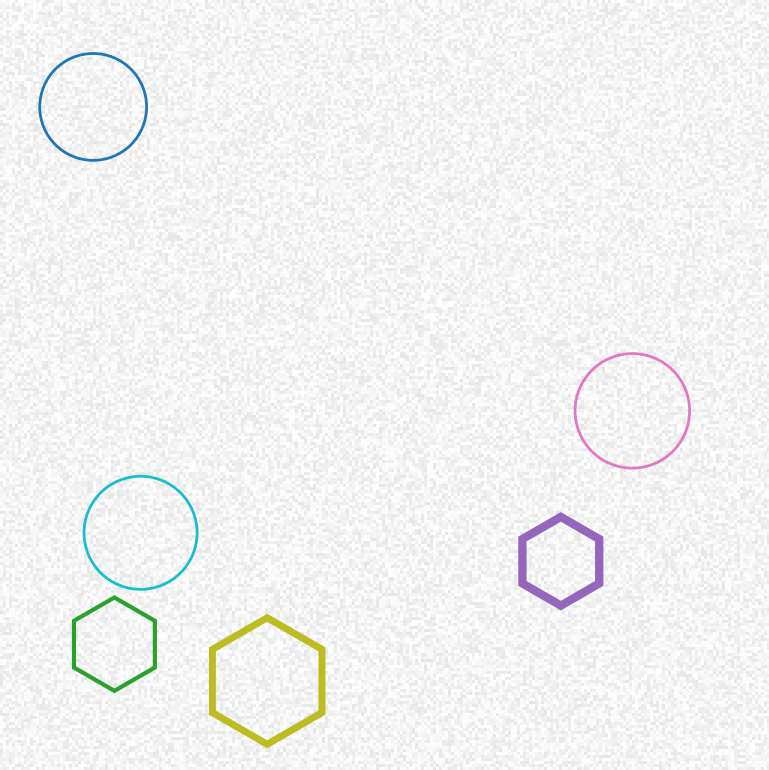[{"shape": "circle", "thickness": 1, "radius": 0.35, "center": [0.121, 0.861]}, {"shape": "hexagon", "thickness": 1.5, "radius": 0.3, "center": [0.149, 0.163]}, {"shape": "hexagon", "thickness": 3, "radius": 0.29, "center": [0.728, 0.271]}, {"shape": "circle", "thickness": 1, "radius": 0.37, "center": [0.821, 0.466]}, {"shape": "hexagon", "thickness": 2.5, "radius": 0.41, "center": [0.347, 0.116]}, {"shape": "circle", "thickness": 1, "radius": 0.37, "center": [0.183, 0.308]}]